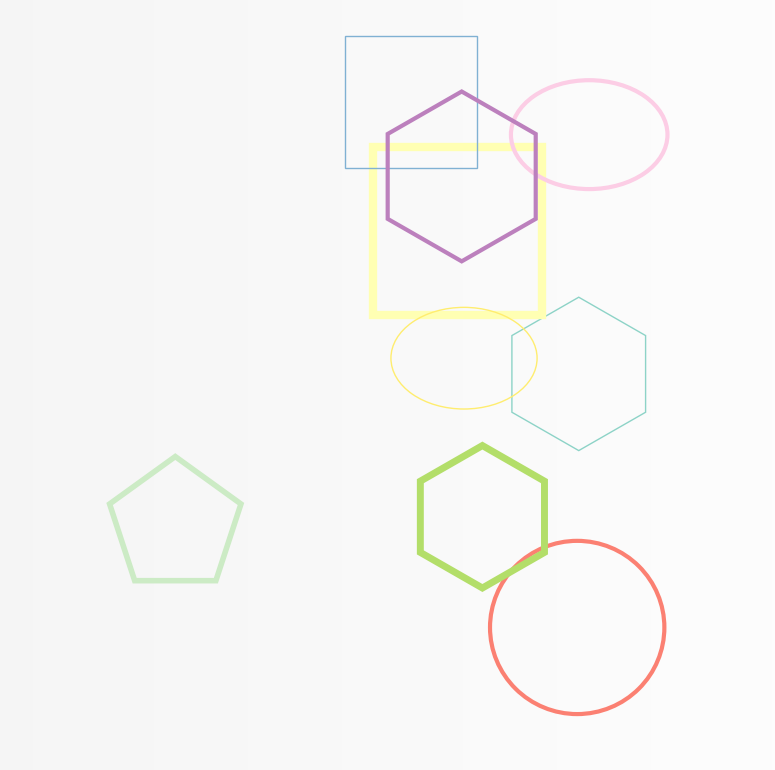[{"shape": "hexagon", "thickness": 0.5, "radius": 0.5, "center": [0.747, 0.514]}, {"shape": "square", "thickness": 3, "radius": 0.54, "center": [0.59, 0.699]}, {"shape": "circle", "thickness": 1.5, "radius": 0.56, "center": [0.745, 0.185]}, {"shape": "square", "thickness": 0.5, "radius": 0.43, "center": [0.531, 0.868]}, {"shape": "hexagon", "thickness": 2.5, "radius": 0.46, "center": [0.622, 0.329]}, {"shape": "oval", "thickness": 1.5, "radius": 0.5, "center": [0.76, 0.825]}, {"shape": "hexagon", "thickness": 1.5, "radius": 0.55, "center": [0.596, 0.771]}, {"shape": "pentagon", "thickness": 2, "radius": 0.45, "center": [0.226, 0.318]}, {"shape": "oval", "thickness": 0.5, "radius": 0.47, "center": [0.599, 0.535]}]